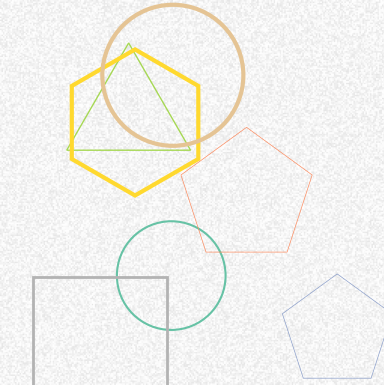[{"shape": "circle", "thickness": 1.5, "radius": 0.71, "center": [0.445, 0.284]}, {"shape": "pentagon", "thickness": 0.5, "radius": 0.9, "center": [0.64, 0.49]}, {"shape": "pentagon", "thickness": 0.5, "radius": 0.75, "center": [0.876, 0.139]}, {"shape": "triangle", "thickness": 1, "radius": 0.93, "center": [0.334, 0.703]}, {"shape": "hexagon", "thickness": 3, "radius": 0.95, "center": [0.351, 0.682]}, {"shape": "circle", "thickness": 3, "radius": 0.92, "center": [0.449, 0.804]}, {"shape": "square", "thickness": 2, "radius": 0.87, "center": [0.259, 0.106]}]